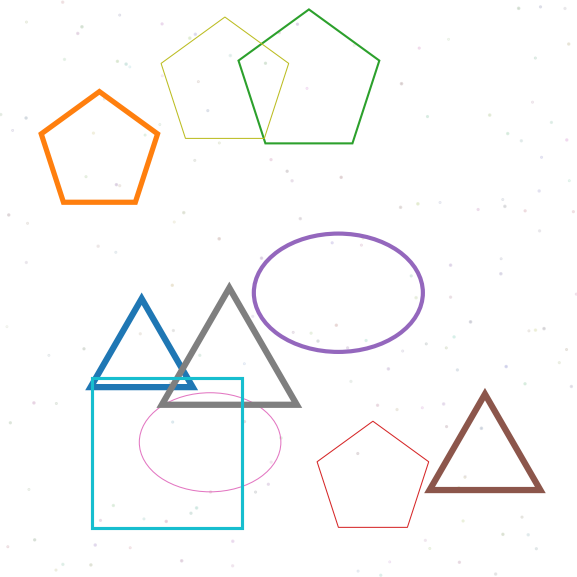[{"shape": "triangle", "thickness": 3, "radius": 0.51, "center": [0.245, 0.38]}, {"shape": "pentagon", "thickness": 2.5, "radius": 0.53, "center": [0.172, 0.735]}, {"shape": "pentagon", "thickness": 1, "radius": 0.64, "center": [0.535, 0.855]}, {"shape": "pentagon", "thickness": 0.5, "radius": 0.51, "center": [0.646, 0.168]}, {"shape": "oval", "thickness": 2, "radius": 0.73, "center": [0.586, 0.492]}, {"shape": "triangle", "thickness": 3, "radius": 0.55, "center": [0.84, 0.206]}, {"shape": "oval", "thickness": 0.5, "radius": 0.61, "center": [0.364, 0.233]}, {"shape": "triangle", "thickness": 3, "radius": 0.67, "center": [0.397, 0.366]}, {"shape": "pentagon", "thickness": 0.5, "radius": 0.58, "center": [0.389, 0.853]}, {"shape": "square", "thickness": 1.5, "radius": 0.65, "center": [0.289, 0.215]}]